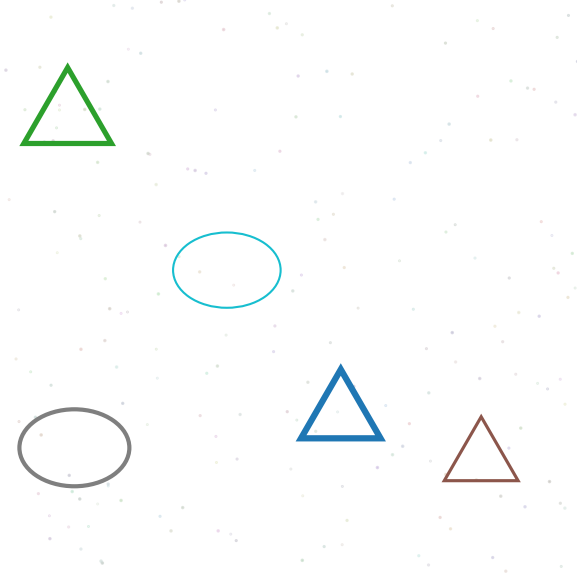[{"shape": "triangle", "thickness": 3, "radius": 0.4, "center": [0.59, 0.28]}, {"shape": "triangle", "thickness": 2.5, "radius": 0.44, "center": [0.117, 0.794]}, {"shape": "triangle", "thickness": 1.5, "radius": 0.37, "center": [0.833, 0.204]}, {"shape": "oval", "thickness": 2, "radius": 0.48, "center": [0.129, 0.224]}, {"shape": "oval", "thickness": 1, "radius": 0.47, "center": [0.393, 0.531]}]